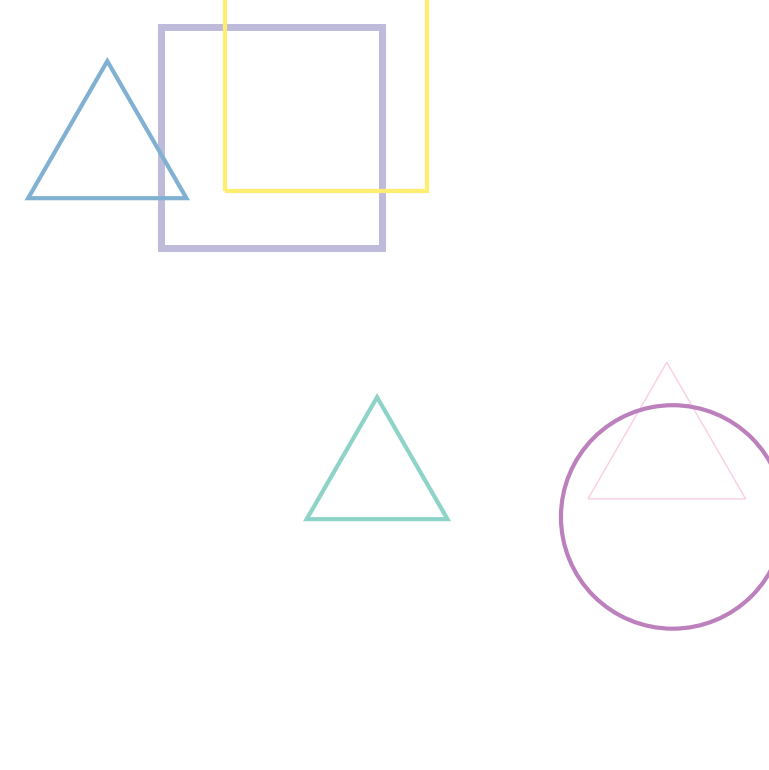[{"shape": "triangle", "thickness": 1.5, "radius": 0.53, "center": [0.49, 0.379]}, {"shape": "square", "thickness": 2.5, "radius": 0.72, "center": [0.352, 0.822]}, {"shape": "triangle", "thickness": 1.5, "radius": 0.59, "center": [0.139, 0.802]}, {"shape": "triangle", "thickness": 0.5, "radius": 0.59, "center": [0.866, 0.411]}, {"shape": "circle", "thickness": 1.5, "radius": 0.73, "center": [0.874, 0.329]}, {"shape": "square", "thickness": 1.5, "radius": 0.66, "center": [0.423, 0.883]}]